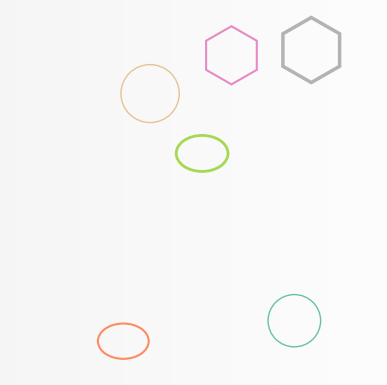[{"shape": "circle", "thickness": 1, "radius": 0.34, "center": [0.76, 0.167]}, {"shape": "oval", "thickness": 1.5, "radius": 0.33, "center": [0.318, 0.114]}, {"shape": "hexagon", "thickness": 1.5, "radius": 0.38, "center": [0.597, 0.856]}, {"shape": "oval", "thickness": 2, "radius": 0.33, "center": [0.522, 0.602]}, {"shape": "circle", "thickness": 1, "radius": 0.38, "center": [0.387, 0.757]}, {"shape": "hexagon", "thickness": 2.5, "radius": 0.42, "center": [0.803, 0.87]}]